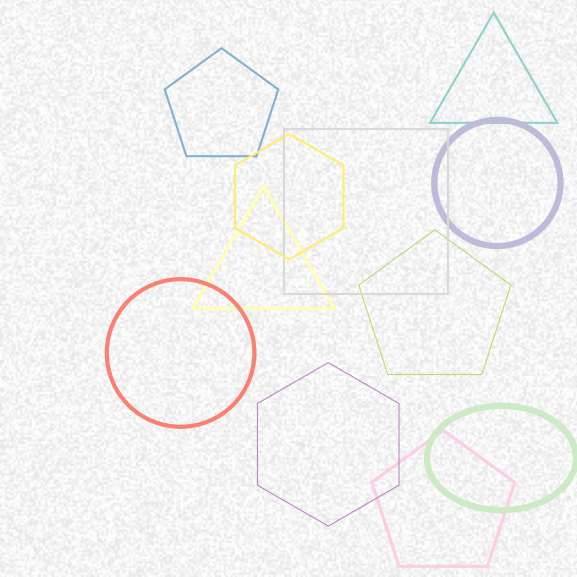[{"shape": "triangle", "thickness": 1, "radius": 0.64, "center": [0.855, 0.85]}, {"shape": "triangle", "thickness": 1.5, "radius": 0.71, "center": [0.457, 0.535]}, {"shape": "circle", "thickness": 3, "radius": 0.55, "center": [0.861, 0.682]}, {"shape": "circle", "thickness": 2, "radius": 0.64, "center": [0.313, 0.388]}, {"shape": "pentagon", "thickness": 1, "radius": 0.52, "center": [0.384, 0.812]}, {"shape": "pentagon", "thickness": 0.5, "radius": 0.69, "center": [0.753, 0.463]}, {"shape": "pentagon", "thickness": 1.5, "radius": 0.65, "center": [0.768, 0.124]}, {"shape": "square", "thickness": 1, "radius": 0.71, "center": [0.634, 0.633]}, {"shape": "hexagon", "thickness": 0.5, "radius": 0.71, "center": [0.568, 0.23]}, {"shape": "oval", "thickness": 3, "radius": 0.65, "center": [0.868, 0.206]}, {"shape": "hexagon", "thickness": 1, "radius": 0.54, "center": [0.501, 0.659]}]